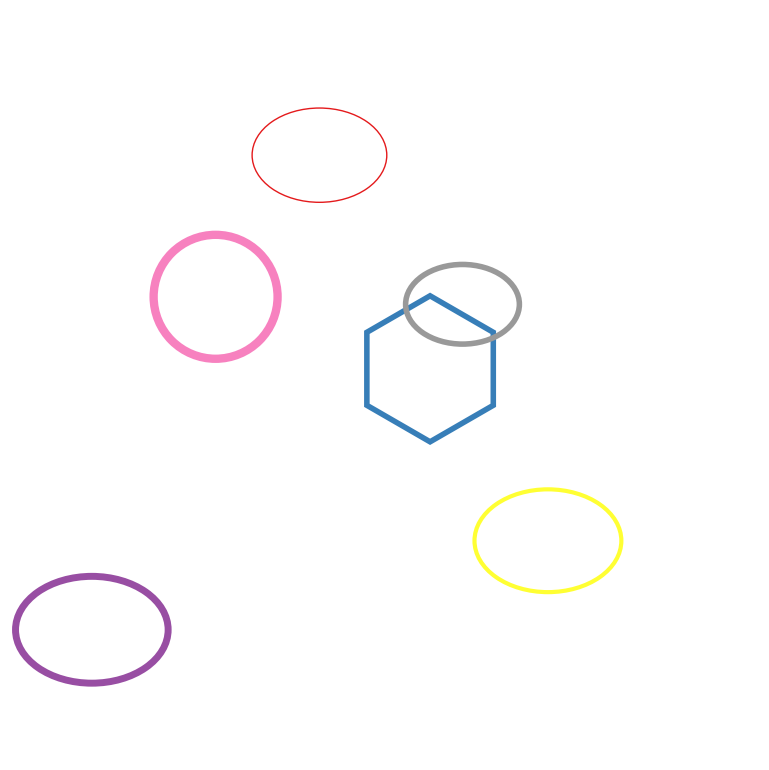[{"shape": "oval", "thickness": 0.5, "radius": 0.44, "center": [0.415, 0.798]}, {"shape": "hexagon", "thickness": 2, "radius": 0.47, "center": [0.559, 0.521]}, {"shape": "oval", "thickness": 2.5, "radius": 0.5, "center": [0.119, 0.182]}, {"shape": "oval", "thickness": 1.5, "radius": 0.48, "center": [0.712, 0.298]}, {"shape": "circle", "thickness": 3, "radius": 0.4, "center": [0.28, 0.615]}, {"shape": "oval", "thickness": 2, "radius": 0.37, "center": [0.601, 0.605]}]